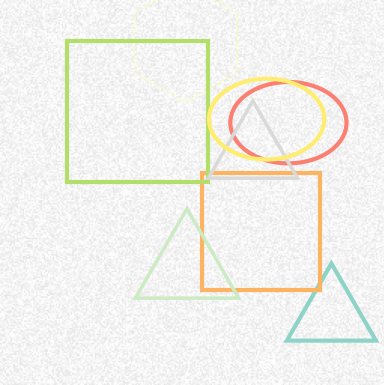[{"shape": "triangle", "thickness": 3, "radius": 0.67, "center": [0.861, 0.182]}, {"shape": "hexagon", "thickness": 0.5, "radius": 0.77, "center": [0.482, 0.889]}, {"shape": "oval", "thickness": 3, "radius": 0.75, "center": [0.749, 0.681]}, {"shape": "square", "thickness": 3, "radius": 0.76, "center": [0.678, 0.398]}, {"shape": "square", "thickness": 3, "radius": 0.91, "center": [0.356, 0.711]}, {"shape": "triangle", "thickness": 2.5, "radius": 0.67, "center": [0.657, 0.604]}, {"shape": "triangle", "thickness": 2.5, "radius": 0.77, "center": [0.486, 0.303]}, {"shape": "oval", "thickness": 3, "radius": 0.75, "center": [0.693, 0.691]}]